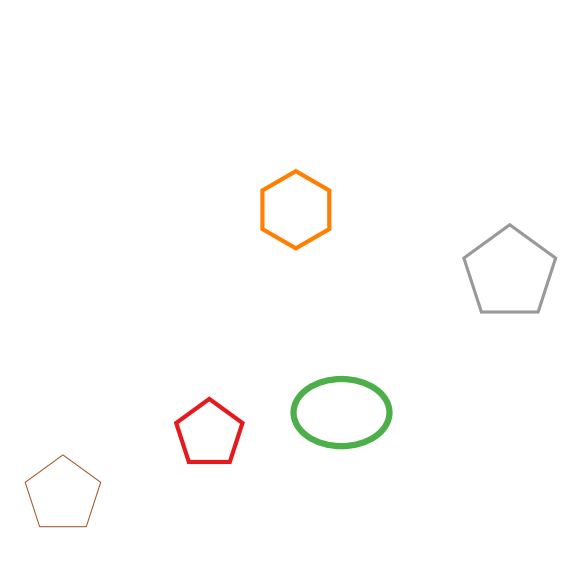[{"shape": "pentagon", "thickness": 2, "radius": 0.3, "center": [0.362, 0.248]}, {"shape": "oval", "thickness": 3, "radius": 0.42, "center": [0.591, 0.285]}, {"shape": "hexagon", "thickness": 2, "radius": 0.33, "center": [0.512, 0.636]}, {"shape": "pentagon", "thickness": 0.5, "radius": 0.34, "center": [0.109, 0.143]}, {"shape": "pentagon", "thickness": 1.5, "radius": 0.42, "center": [0.883, 0.526]}]